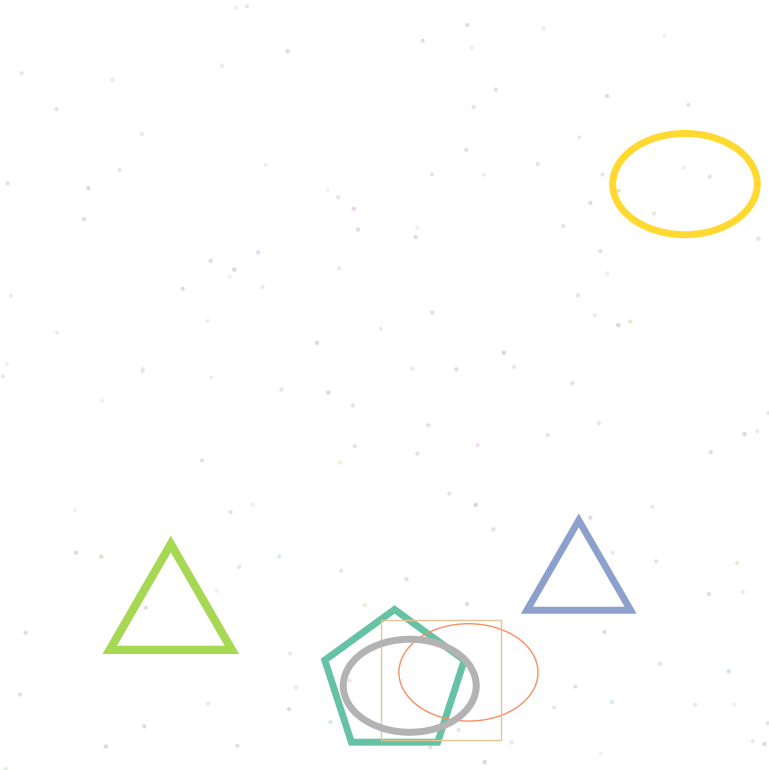[{"shape": "pentagon", "thickness": 2.5, "radius": 0.48, "center": [0.512, 0.113]}, {"shape": "oval", "thickness": 0.5, "radius": 0.45, "center": [0.608, 0.127]}, {"shape": "triangle", "thickness": 2.5, "radius": 0.39, "center": [0.752, 0.246]}, {"shape": "triangle", "thickness": 3, "radius": 0.46, "center": [0.222, 0.202]}, {"shape": "oval", "thickness": 2.5, "radius": 0.47, "center": [0.89, 0.761]}, {"shape": "square", "thickness": 0.5, "radius": 0.39, "center": [0.573, 0.117]}, {"shape": "oval", "thickness": 2.5, "radius": 0.43, "center": [0.532, 0.109]}]